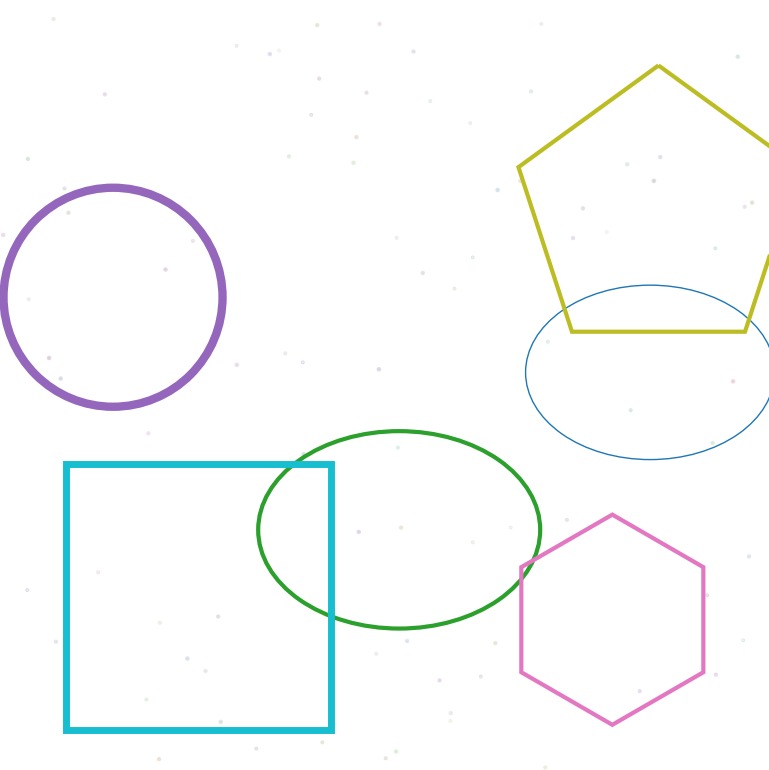[{"shape": "oval", "thickness": 0.5, "radius": 0.81, "center": [0.844, 0.516]}, {"shape": "oval", "thickness": 1.5, "radius": 0.92, "center": [0.518, 0.312]}, {"shape": "circle", "thickness": 3, "radius": 0.71, "center": [0.147, 0.614]}, {"shape": "hexagon", "thickness": 1.5, "radius": 0.68, "center": [0.795, 0.195]}, {"shape": "pentagon", "thickness": 1.5, "radius": 0.96, "center": [0.855, 0.724]}, {"shape": "square", "thickness": 2.5, "radius": 0.86, "center": [0.258, 0.225]}]